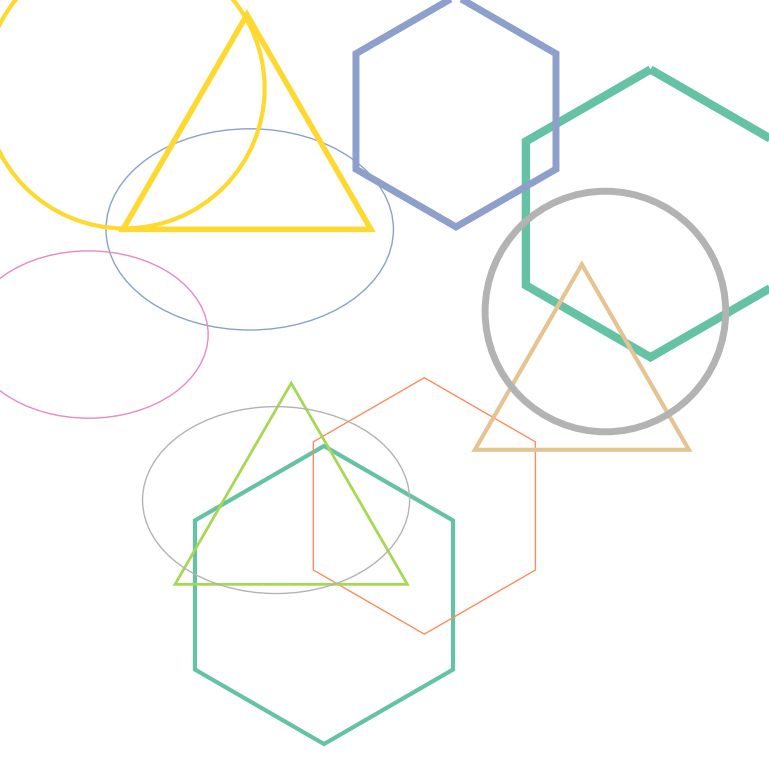[{"shape": "hexagon", "thickness": 1.5, "radius": 0.97, "center": [0.421, 0.227]}, {"shape": "hexagon", "thickness": 3, "radius": 0.93, "center": [0.845, 0.723]}, {"shape": "hexagon", "thickness": 0.5, "radius": 0.83, "center": [0.551, 0.343]}, {"shape": "oval", "thickness": 0.5, "radius": 0.93, "center": [0.324, 0.702]}, {"shape": "hexagon", "thickness": 2.5, "radius": 0.75, "center": [0.592, 0.855]}, {"shape": "oval", "thickness": 0.5, "radius": 0.78, "center": [0.115, 0.566]}, {"shape": "triangle", "thickness": 1, "radius": 0.87, "center": [0.378, 0.328]}, {"shape": "triangle", "thickness": 2, "radius": 0.93, "center": [0.321, 0.795]}, {"shape": "circle", "thickness": 1.5, "radius": 0.91, "center": [0.162, 0.885]}, {"shape": "triangle", "thickness": 1.5, "radius": 0.8, "center": [0.756, 0.496]}, {"shape": "oval", "thickness": 0.5, "radius": 0.87, "center": [0.359, 0.351]}, {"shape": "circle", "thickness": 2.5, "radius": 0.78, "center": [0.786, 0.595]}]